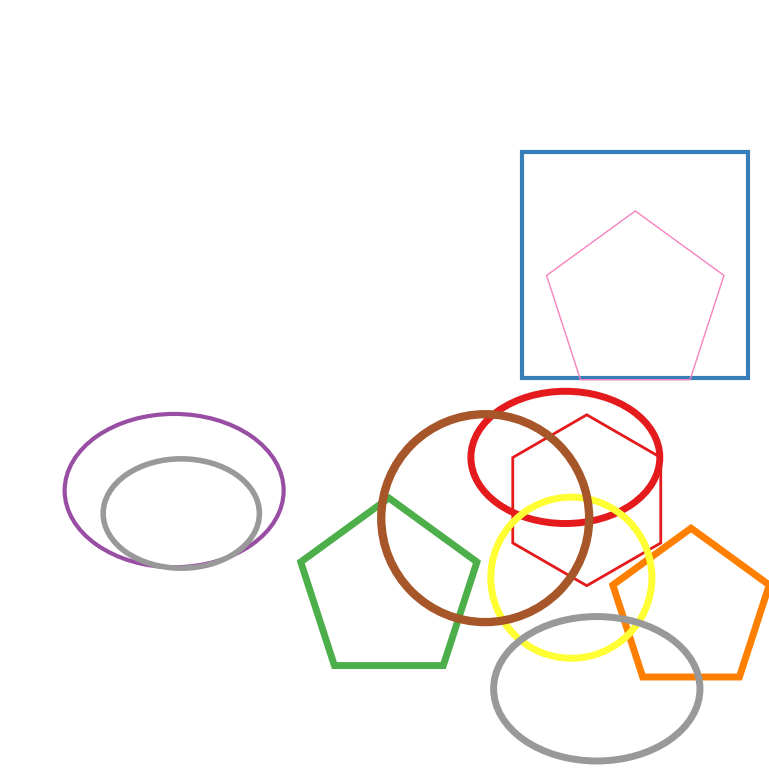[{"shape": "oval", "thickness": 2.5, "radius": 0.61, "center": [0.734, 0.406]}, {"shape": "hexagon", "thickness": 1, "radius": 0.55, "center": [0.762, 0.35]}, {"shape": "square", "thickness": 1.5, "radius": 0.73, "center": [0.825, 0.656]}, {"shape": "pentagon", "thickness": 2.5, "radius": 0.6, "center": [0.505, 0.233]}, {"shape": "oval", "thickness": 1.5, "radius": 0.71, "center": [0.226, 0.363]}, {"shape": "pentagon", "thickness": 2.5, "radius": 0.53, "center": [0.897, 0.207]}, {"shape": "circle", "thickness": 2.5, "radius": 0.52, "center": [0.742, 0.25]}, {"shape": "circle", "thickness": 3, "radius": 0.67, "center": [0.63, 0.327]}, {"shape": "pentagon", "thickness": 0.5, "radius": 0.61, "center": [0.825, 0.605]}, {"shape": "oval", "thickness": 2.5, "radius": 0.67, "center": [0.775, 0.105]}, {"shape": "oval", "thickness": 2, "radius": 0.51, "center": [0.235, 0.333]}]